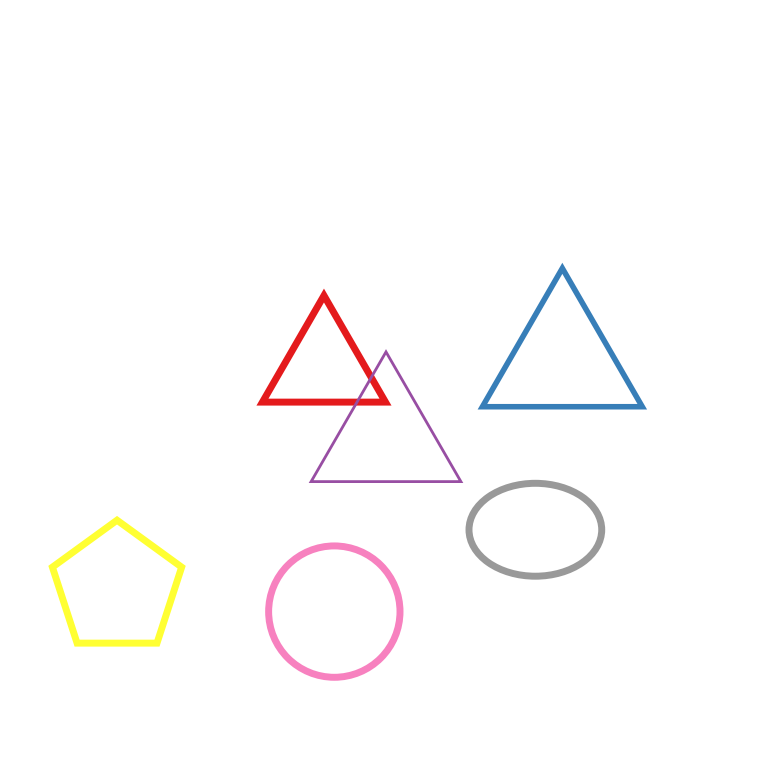[{"shape": "triangle", "thickness": 2.5, "radius": 0.46, "center": [0.421, 0.524]}, {"shape": "triangle", "thickness": 2, "radius": 0.6, "center": [0.73, 0.532]}, {"shape": "triangle", "thickness": 1, "radius": 0.56, "center": [0.501, 0.431]}, {"shape": "pentagon", "thickness": 2.5, "radius": 0.44, "center": [0.152, 0.236]}, {"shape": "circle", "thickness": 2.5, "radius": 0.43, "center": [0.434, 0.206]}, {"shape": "oval", "thickness": 2.5, "radius": 0.43, "center": [0.695, 0.312]}]